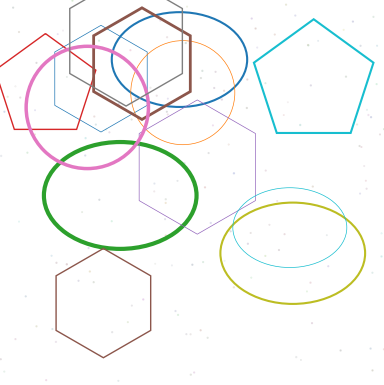[{"shape": "oval", "thickness": 1.5, "radius": 0.88, "center": [0.466, 0.845]}, {"shape": "hexagon", "thickness": 0.5, "radius": 0.69, "center": [0.262, 0.796]}, {"shape": "circle", "thickness": 0.5, "radius": 0.68, "center": [0.475, 0.759]}, {"shape": "oval", "thickness": 3, "radius": 0.99, "center": [0.312, 0.492]}, {"shape": "pentagon", "thickness": 1, "radius": 0.69, "center": [0.118, 0.775]}, {"shape": "hexagon", "thickness": 0.5, "radius": 0.87, "center": [0.512, 0.566]}, {"shape": "hexagon", "thickness": 2, "radius": 0.72, "center": [0.369, 0.835]}, {"shape": "hexagon", "thickness": 1, "radius": 0.71, "center": [0.269, 0.213]}, {"shape": "circle", "thickness": 2.5, "radius": 0.79, "center": [0.227, 0.721]}, {"shape": "hexagon", "thickness": 1, "radius": 0.84, "center": [0.327, 0.893]}, {"shape": "oval", "thickness": 1.5, "radius": 0.94, "center": [0.76, 0.342]}, {"shape": "oval", "thickness": 0.5, "radius": 0.74, "center": [0.753, 0.409]}, {"shape": "pentagon", "thickness": 1.5, "radius": 0.82, "center": [0.815, 0.787]}]